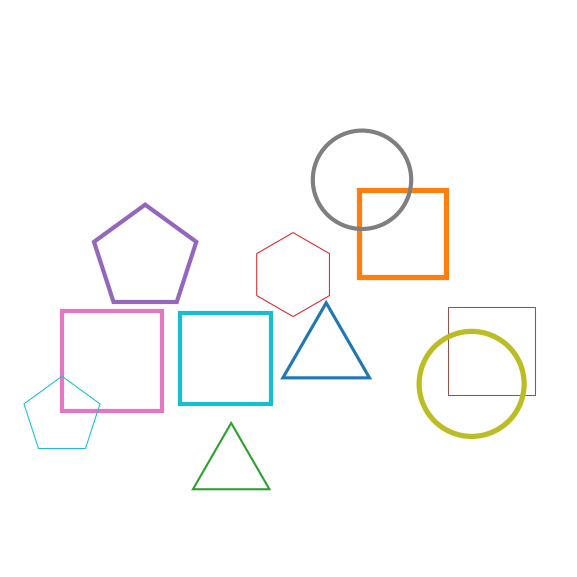[{"shape": "triangle", "thickness": 1.5, "radius": 0.43, "center": [0.565, 0.388]}, {"shape": "square", "thickness": 2.5, "radius": 0.37, "center": [0.697, 0.595]}, {"shape": "triangle", "thickness": 1, "radius": 0.38, "center": [0.4, 0.19]}, {"shape": "hexagon", "thickness": 0.5, "radius": 0.36, "center": [0.508, 0.524]}, {"shape": "pentagon", "thickness": 2, "radius": 0.47, "center": [0.251, 0.552]}, {"shape": "square", "thickness": 0.5, "radius": 0.38, "center": [0.851, 0.392]}, {"shape": "square", "thickness": 2, "radius": 0.44, "center": [0.194, 0.374]}, {"shape": "circle", "thickness": 2, "radius": 0.43, "center": [0.627, 0.688]}, {"shape": "circle", "thickness": 2.5, "radius": 0.45, "center": [0.817, 0.334]}, {"shape": "pentagon", "thickness": 0.5, "radius": 0.35, "center": [0.107, 0.278]}, {"shape": "square", "thickness": 2, "radius": 0.39, "center": [0.391, 0.379]}]